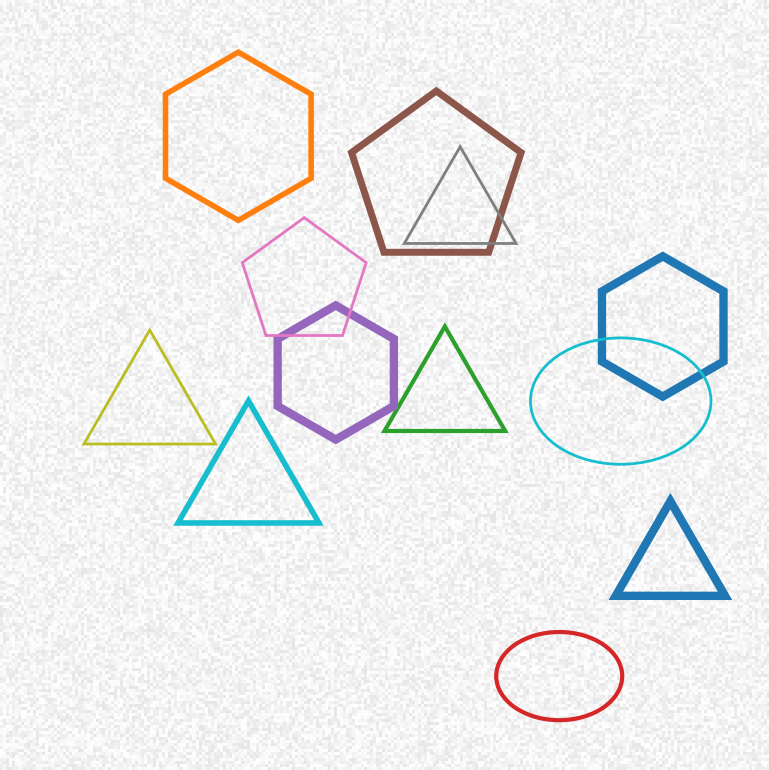[{"shape": "triangle", "thickness": 3, "radius": 0.41, "center": [0.871, 0.267]}, {"shape": "hexagon", "thickness": 3, "radius": 0.46, "center": [0.861, 0.576]}, {"shape": "hexagon", "thickness": 2, "radius": 0.55, "center": [0.31, 0.823]}, {"shape": "triangle", "thickness": 1.5, "radius": 0.45, "center": [0.578, 0.486]}, {"shape": "oval", "thickness": 1.5, "radius": 0.41, "center": [0.726, 0.122]}, {"shape": "hexagon", "thickness": 3, "radius": 0.44, "center": [0.436, 0.516]}, {"shape": "pentagon", "thickness": 2.5, "radius": 0.58, "center": [0.567, 0.766]}, {"shape": "pentagon", "thickness": 1, "radius": 0.42, "center": [0.395, 0.633]}, {"shape": "triangle", "thickness": 1, "radius": 0.42, "center": [0.598, 0.726]}, {"shape": "triangle", "thickness": 1, "radius": 0.49, "center": [0.194, 0.473]}, {"shape": "oval", "thickness": 1, "radius": 0.59, "center": [0.806, 0.479]}, {"shape": "triangle", "thickness": 2, "radius": 0.53, "center": [0.323, 0.374]}]